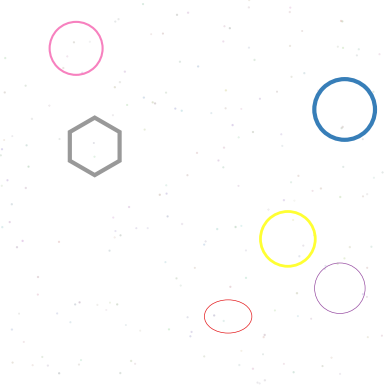[{"shape": "oval", "thickness": 0.5, "radius": 0.31, "center": [0.593, 0.178]}, {"shape": "circle", "thickness": 3, "radius": 0.39, "center": [0.895, 0.716]}, {"shape": "circle", "thickness": 0.5, "radius": 0.33, "center": [0.883, 0.251]}, {"shape": "circle", "thickness": 2, "radius": 0.36, "center": [0.748, 0.379]}, {"shape": "circle", "thickness": 1.5, "radius": 0.34, "center": [0.198, 0.874]}, {"shape": "hexagon", "thickness": 3, "radius": 0.37, "center": [0.246, 0.62]}]